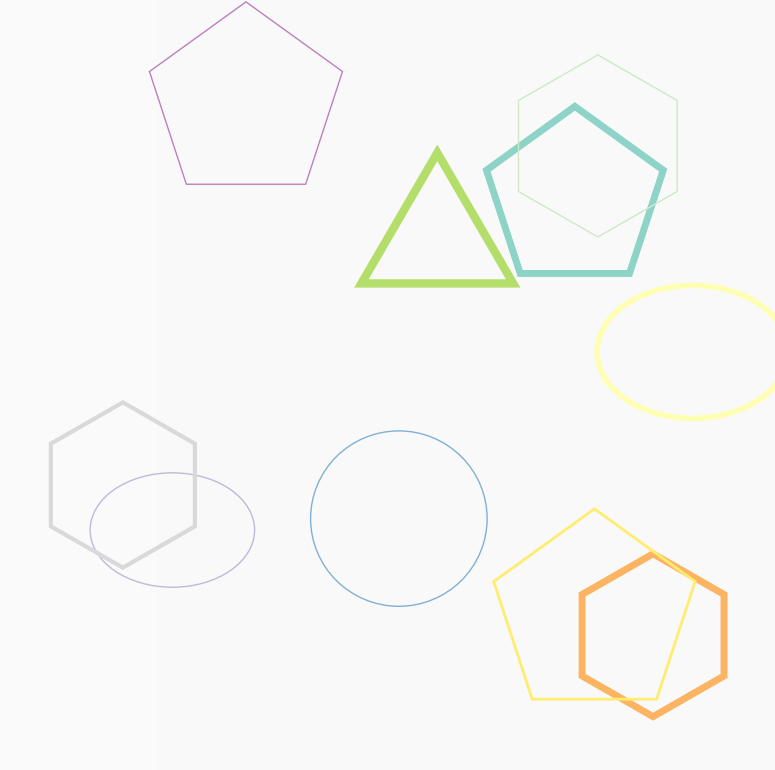[{"shape": "pentagon", "thickness": 2.5, "radius": 0.6, "center": [0.742, 0.742]}, {"shape": "oval", "thickness": 2, "radius": 0.62, "center": [0.894, 0.543]}, {"shape": "oval", "thickness": 0.5, "radius": 0.53, "center": [0.222, 0.312]}, {"shape": "circle", "thickness": 0.5, "radius": 0.57, "center": [0.515, 0.326]}, {"shape": "hexagon", "thickness": 2.5, "radius": 0.53, "center": [0.843, 0.175]}, {"shape": "triangle", "thickness": 3, "radius": 0.57, "center": [0.564, 0.688]}, {"shape": "hexagon", "thickness": 1.5, "radius": 0.54, "center": [0.159, 0.37]}, {"shape": "pentagon", "thickness": 0.5, "radius": 0.65, "center": [0.317, 0.867]}, {"shape": "hexagon", "thickness": 0.5, "radius": 0.59, "center": [0.771, 0.81]}, {"shape": "pentagon", "thickness": 1, "radius": 0.68, "center": [0.767, 0.203]}]